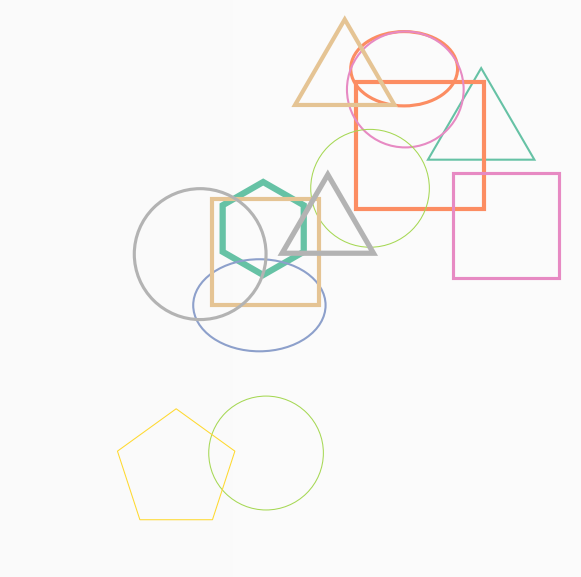[{"shape": "hexagon", "thickness": 3, "radius": 0.4, "center": [0.453, 0.603]}, {"shape": "triangle", "thickness": 1, "radius": 0.53, "center": [0.828, 0.775]}, {"shape": "oval", "thickness": 1.5, "radius": 0.46, "center": [0.695, 0.88]}, {"shape": "square", "thickness": 2, "radius": 0.55, "center": [0.722, 0.747]}, {"shape": "oval", "thickness": 1, "radius": 0.57, "center": [0.446, 0.471]}, {"shape": "square", "thickness": 1.5, "radius": 0.46, "center": [0.87, 0.608]}, {"shape": "circle", "thickness": 1, "radius": 0.5, "center": [0.697, 0.844]}, {"shape": "circle", "thickness": 0.5, "radius": 0.51, "center": [0.637, 0.673]}, {"shape": "circle", "thickness": 0.5, "radius": 0.49, "center": [0.458, 0.215]}, {"shape": "pentagon", "thickness": 0.5, "radius": 0.53, "center": [0.303, 0.185]}, {"shape": "square", "thickness": 2, "radius": 0.46, "center": [0.457, 0.563]}, {"shape": "triangle", "thickness": 2, "radius": 0.49, "center": [0.593, 0.867]}, {"shape": "circle", "thickness": 1.5, "radius": 0.57, "center": [0.344, 0.559]}, {"shape": "triangle", "thickness": 2.5, "radius": 0.45, "center": [0.564, 0.606]}]